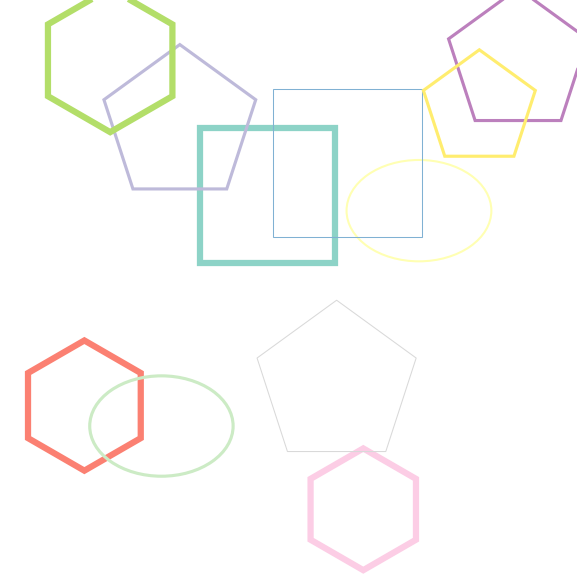[{"shape": "square", "thickness": 3, "radius": 0.58, "center": [0.463, 0.661]}, {"shape": "oval", "thickness": 1, "radius": 0.63, "center": [0.725, 0.634]}, {"shape": "pentagon", "thickness": 1.5, "radius": 0.69, "center": [0.311, 0.784]}, {"shape": "hexagon", "thickness": 3, "radius": 0.56, "center": [0.146, 0.297]}, {"shape": "square", "thickness": 0.5, "radius": 0.64, "center": [0.602, 0.717]}, {"shape": "hexagon", "thickness": 3, "radius": 0.62, "center": [0.191, 0.895]}, {"shape": "hexagon", "thickness": 3, "radius": 0.53, "center": [0.629, 0.117]}, {"shape": "pentagon", "thickness": 0.5, "radius": 0.72, "center": [0.583, 0.334]}, {"shape": "pentagon", "thickness": 1.5, "radius": 0.63, "center": [0.897, 0.893]}, {"shape": "oval", "thickness": 1.5, "radius": 0.62, "center": [0.28, 0.261]}, {"shape": "pentagon", "thickness": 1.5, "radius": 0.51, "center": [0.83, 0.811]}]